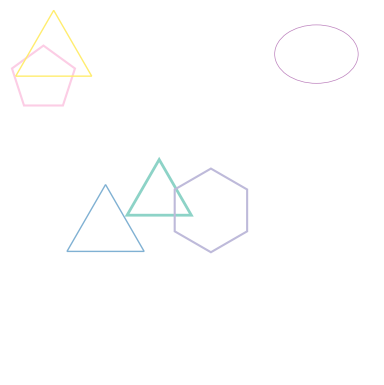[{"shape": "triangle", "thickness": 2, "radius": 0.48, "center": [0.413, 0.489]}, {"shape": "hexagon", "thickness": 1.5, "radius": 0.54, "center": [0.548, 0.453]}, {"shape": "triangle", "thickness": 1, "radius": 0.58, "center": [0.274, 0.405]}, {"shape": "pentagon", "thickness": 1.5, "radius": 0.43, "center": [0.113, 0.796]}, {"shape": "oval", "thickness": 0.5, "radius": 0.54, "center": [0.822, 0.859]}, {"shape": "triangle", "thickness": 1, "radius": 0.57, "center": [0.14, 0.859]}]